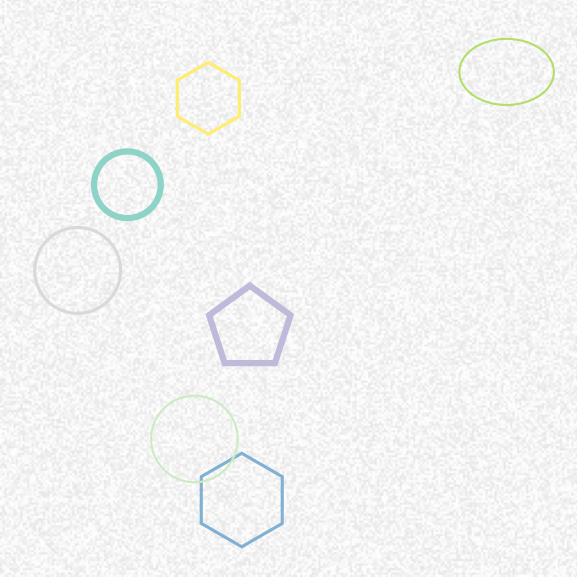[{"shape": "circle", "thickness": 3, "radius": 0.29, "center": [0.221, 0.679]}, {"shape": "pentagon", "thickness": 3, "radius": 0.37, "center": [0.433, 0.43]}, {"shape": "hexagon", "thickness": 1.5, "radius": 0.4, "center": [0.419, 0.133]}, {"shape": "oval", "thickness": 1, "radius": 0.41, "center": [0.877, 0.875]}, {"shape": "circle", "thickness": 1.5, "radius": 0.37, "center": [0.135, 0.531]}, {"shape": "circle", "thickness": 1, "radius": 0.37, "center": [0.337, 0.239]}, {"shape": "hexagon", "thickness": 1.5, "radius": 0.31, "center": [0.361, 0.829]}]